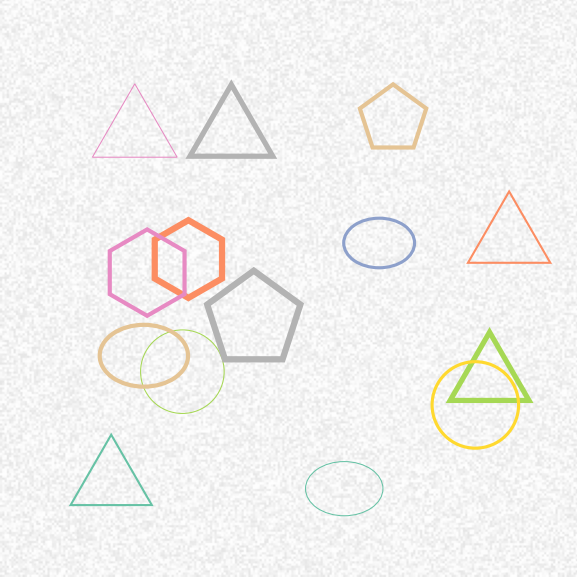[{"shape": "oval", "thickness": 0.5, "radius": 0.34, "center": [0.596, 0.153]}, {"shape": "triangle", "thickness": 1, "radius": 0.41, "center": [0.193, 0.165]}, {"shape": "hexagon", "thickness": 3, "radius": 0.34, "center": [0.326, 0.551]}, {"shape": "triangle", "thickness": 1, "radius": 0.41, "center": [0.882, 0.585]}, {"shape": "oval", "thickness": 1.5, "radius": 0.31, "center": [0.657, 0.578]}, {"shape": "hexagon", "thickness": 2, "radius": 0.37, "center": [0.255, 0.527]}, {"shape": "triangle", "thickness": 0.5, "radius": 0.42, "center": [0.233, 0.769]}, {"shape": "circle", "thickness": 0.5, "radius": 0.36, "center": [0.316, 0.356]}, {"shape": "triangle", "thickness": 2.5, "radius": 0.39, "center": [0.848, 0.345]}, {"shape": "circle", "thickness": 1.5, "radius": 0.37, "center": [0.823, 0.298]}, {"shape": "oval", "thickness": 2, "radius": 0.38, "center": [0.249, 0.383]}, {"shape": "pentagon", "thickness": 2, "radius": 0.3, "center": [0.681, 0.793]}, {"shape": "triangle", "thickness": 2.5, "radius": 0.41, "center": [0.401, 0.77]}, {"shape": "pentagon", "thickness": 3, "radius": 0.42, "center": [0.439, 0.446]}]